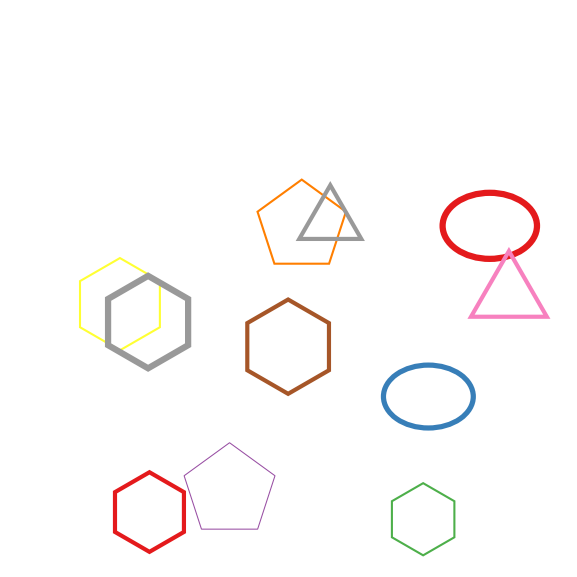[{"shape": "oval", "thickness": 3, "radius": 0.41, "center": [0.848, 0.608]}, {"shape": "hexagon", "thickness": 2, "radius": 0.34, "center": [0.259, 0.112]}, {"shape": "oval", "thickness": 2.5, "radius": 0.39, "center": [0.742, 0.312]}, {"shape": "hexagon", "thickness": 1, "radius": 0.31, "center": [0.733, 0.1]}, {"shape": "pentagon", "thickness": 0.5, "radius": 0.41, "center": [0.397, 0.15]}, {"shape": "pentagon", "thickness": 1, "radius": 0.4, "center": [0.522, 0.608]}, {"shape": "hexagon", "thickness": 1, "radius": 0.4, "center": [0.208, 0.472]}, {"shape": "hexagon", "thickness": 2, "radius": 0.41, "center": [0.499, 0.399]}, {"shape": "triangle", "thickness": 2, "radius": 0.38, "center": [0.881, 0.489]}, {"shape": "hexagon", "thickness": 3, "radius": 0.4, "center": [0.256, 0.441]}, {"shape": "triangle", "thickness": 2, "radius": 0.31, "center": [0.572, 0.616]}]